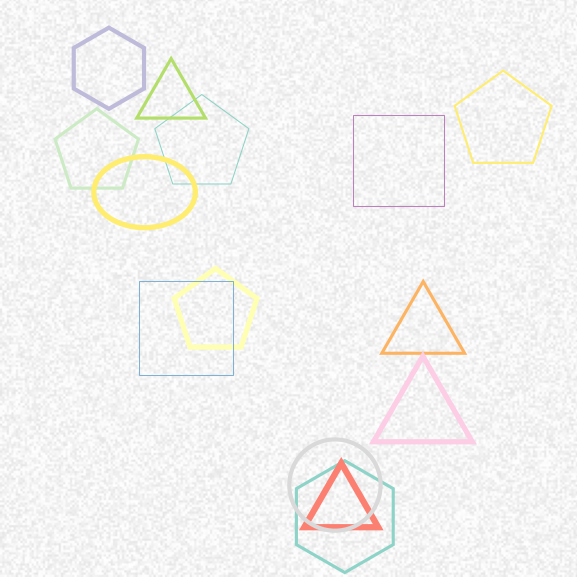[{"shape": "hexagon", "thickness": 1.5, "radius": 0.48, "center": [0.597, 0.105]}, {"shape": "pentagon", "thickness": 0.5, "radius": 0.43, "center": [0.349, 0.75]}, {"shape": "pentagon", "thickness": 2.5, "radius": 0.38, "center": [0.373, 0.459]}, {"shape": "hexagon", "thickness": 2, "radius": 0.35, "center": [0.189, 0.881]}, {"shape": "triangle", "thickness": 3, "radius": 0.37, "center": [0.591, 0.123]}, {"shape": "square", "thickness": 0.5, "radius": 0.41, "center": [0.323, 0.431]}, {"shape": "triangle", "thickness": 1.5, "radius": 0.41, "center": [0.733, 0.429]}, {"shape": "triangle", "thickness": 1.5, "radius": 0.34, "center": [0.296, 0.829]}, {"shape": "triangle", "thickness": 2.5, "radius": 0.49, "center": [0.732, 0.284]}, {"shape": "circle", "thickness": 2, "radius": 0.4, "center": [0.58, 0.159]}, {"shape": "square", "thickness": 0.5, "radius": 0.39, "center": [0.689, 0.721]}, {"shape": "pentagon", "thickness": 1.5, "radius": 0.38, "center": [0.168, 0.735]}, {"shape": "oval", "thickness": 2.5, "radius": 0.44, "center": [0.25, 0.666]}, {"shape": "pentagon", "thickness": 1, "radius": 0.44, "center": [0.871, 0.789]}]